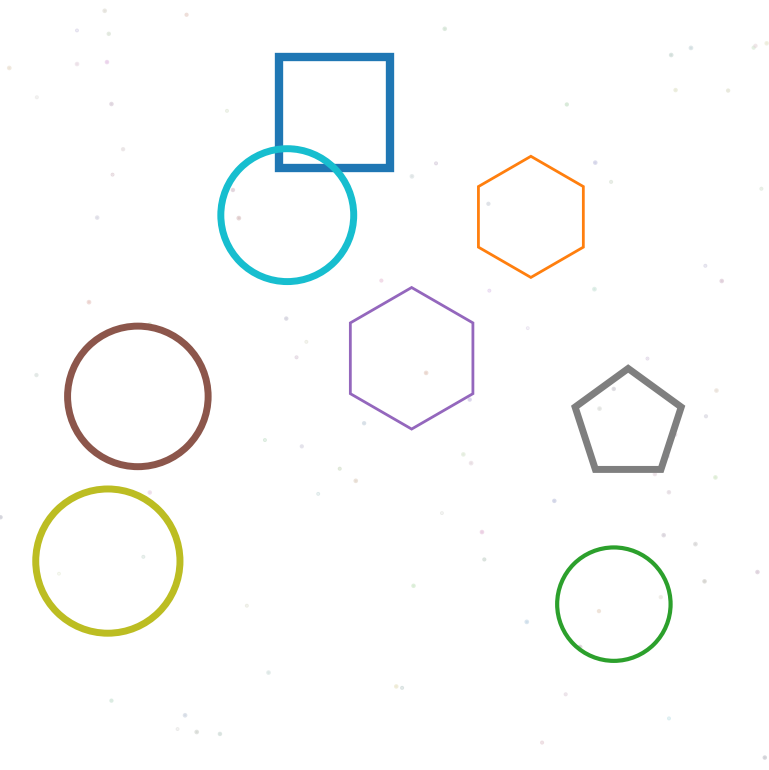[{"shape": "square", "thickness": 3, "radius": 0.36, "center": [0.434, 0.854]}, {"shape": "hexagon", "thickness": 1, "radius": 0.39, "center": [0.689, 0.718]}, {"shape": "circle", "thickness": 1.5, "radius": 0.37, "center": [0.797, 0.215]}, {"shape": "hexagon", "thickness": 1, "radius": 0.46, "center": [0.535, 0.535]}, {"shape": "circle", "thickness": 2.5, "radius": 0.46, "center": [0.179, 0.485]}, {"shape": "pentagon", "thickness": 2.5, "radius": 0.36, "center": [0.816, 0.449]}, {"shape": "circle", "thickness": 2.5, "radius": 0.47, "center": [0.14, 0.271]}, {"shape": "circle", "thickness": 2.5, "radius": 0.43, "center": [0.373, 0.721]}]